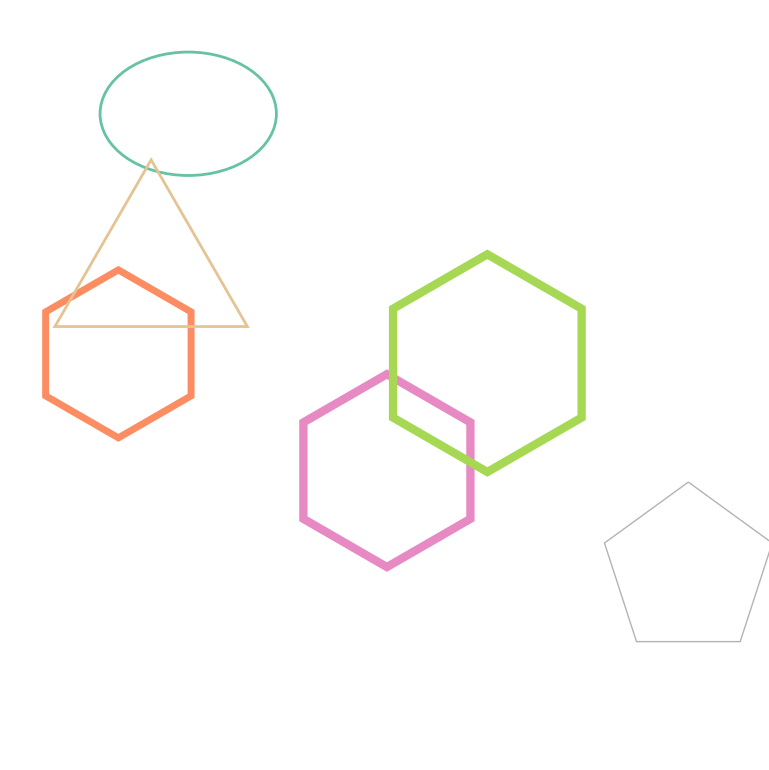[{"shape": "oval", "thickness": 1, "radius": 0.57, "center": [0.244, 0.852]}, {"shape": "hexagon", "thickness": 2.5, "radius": 0.55, "center": [0.154, 0.54]}, {"shape": "hexagon", "thickness": 3, "radius": 0.63, "center": [0.502, 0.389]}, {"shape": "hexagon", "thickness": 3, "radius": 0.71, "center": [0.633, 0.528]}, {"shape": "triangle", "thickness": 1, "radius": 0.72, "center": [0.196, 0.648]}, {"shape": "pentagon", "thickness": 0.5, "radius": 0.57, "center": [0.894, 0.259]}]